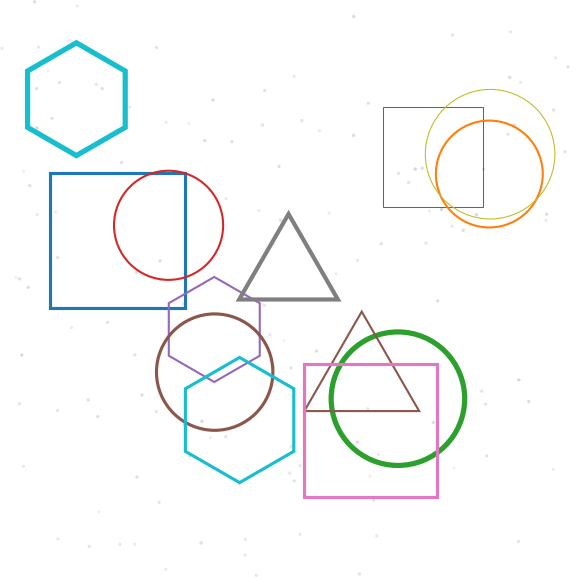[{"shape": "square", "thickness": 1.5, "radius": 0.58, "center": [0.204, 0.583]}, {"shape": "square", "thickness": 0.5, "radius": 0.43, "center": [0.749, 0.728]}, {"shape": "circle", "thickness": 1, "radius": 0.46, "center": [0.847, 0.698]}, {"shape": "circle", "thickness": 2.5, "radius": 0.58, "center": [0.689, 0.309]}, {"shape": "circle", "thickness": 1, "radius": 0.47, "center": [0.292, 0.609]}, {"shape": "hexagon", "thickness": 1, "radius": 0.45, "center": [0.371, 0.429]}, {"shape": "circle", "thickness": 1.5, "radius": 0.5, "center": [0.372, 0.355]}, {"shape": "triangle", "thickness": 1, "radius": 0.57, "center": [0.626, 0.345]}, {"shape": "square", "thickness": 1.5, "radius": 0.58, "center": [0.641, 0.254]}, {"shape": "triangle", "thickness": 2, "radius": 0.49, "center": [0.5, 0.53]}, {"shape": "circle", "thickness": 0.5, "radius": 0.56, "center": [0.849, 0.732]}, {"shape": "hexagon", "thickness": 1.5, "radius": 0.54, "center": [0.415, 0.272]}, {"shape": "hexagon", "thickness": 2.5, "radius": 0.49, "center": [0.132, 0.827]}]